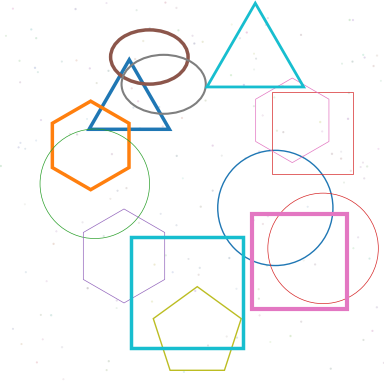[{"shape": "circle", "thickness": 1, "radius": 0.75, "center": [0.715, 0.46]}, {"shape": "triangle", "thickness": 2.5, "radius": 0.6, "center": [0.336, 0.724]}, {"shape": "hexagon", "thickness": 2.5, "radius": 0.57, "center": [0.236, 0.622]}, {"shape": "circle", "thickness": 0.5, "radius": 0.71, "center": [0.246, 0.523]}, {"shape": "circle", "thickness": 0.5, "radius": 0.72, "center": [0.839, 0.355]}, {"shape": "square", "thickness": 0.5, "radius": 0.53, "center": [0.812, 0.655]}, {"shape": "hexagon", "thickness": 0.5, "radius": 0.61, "center": [0.322, 0.335]}, {"shape": "oval", "thickness": 2.5, "radius": 0.5, "center": [0.388, 0.852]}, {"shape": "hexagon", "thickness": 0.5, "radius": 0.55, "center": [0.759, 0.687]}, {"shape": "square", "thickness": 3, "radius": 0.61, "center": [0.778, 0.32]}, {"shape": "oval", "thickness": 1.5, "radius": 0.55, "center": [0.425, 0.781]}, {"shape": "pentagon", "thickness": 1, "radius": 0.6, "center": [0.512, 0.135]}, {"shape": "triangle", "thickness": 2, "radius": 0.73, "center": [0.663, 0.847]}, {"shape": "square", "thickness": 2.5, "radius": 0.72, "center": [0.486, 0.24]}]